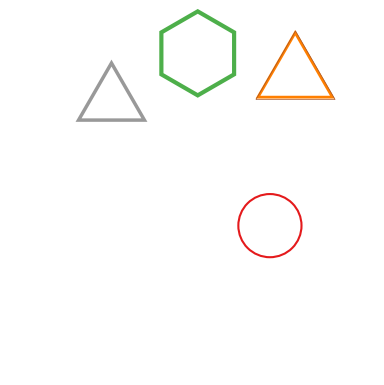[{"shape": "circle", "thickness": 1.5, "radius": 0.41, "center": [0.701, 0.414]}, {"shape": "hexagon", "thickness": 3, "radius": 0.55, "center": [0.514, 0.861]}, {"shape": "triangle", "thickness": 2, "radius": 0.56, "center": [0.767, 0.803]}, {"shape": "triangle", "thickness": 0.5, "radius": 0.59, "center": [0.768, 0.801]}, {"shape": "triangle", "thickness": 2.5, "radius": 0.49, "center": [0.29, 0.737]}]